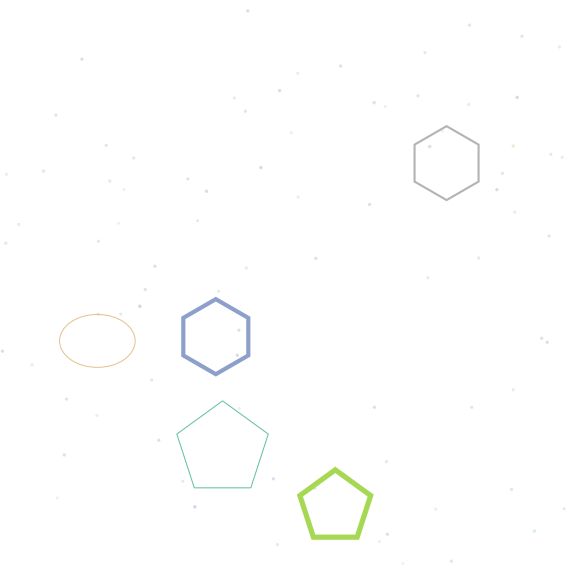[{"shape": "pentagon", "thickness": 0.5, "radius": 0.42, "center": [0.385, 0.222]}, {"shape": "hexagon", "thickness": 2, "radius": 0.32, "center": [0.374, 0.416]}, {"shape": "pentagon", "thickness": 2.5, "radius": 0.32, "center": [0.581, 0.121]}, {"shape": "oval", "thickness": 0.5, "radius": 0.33, "center": [0.169, 0.409]}, {"shape": "hexagon", "thickness": 1, "radius": 0.32, "center": [0.773, 0.717]}]